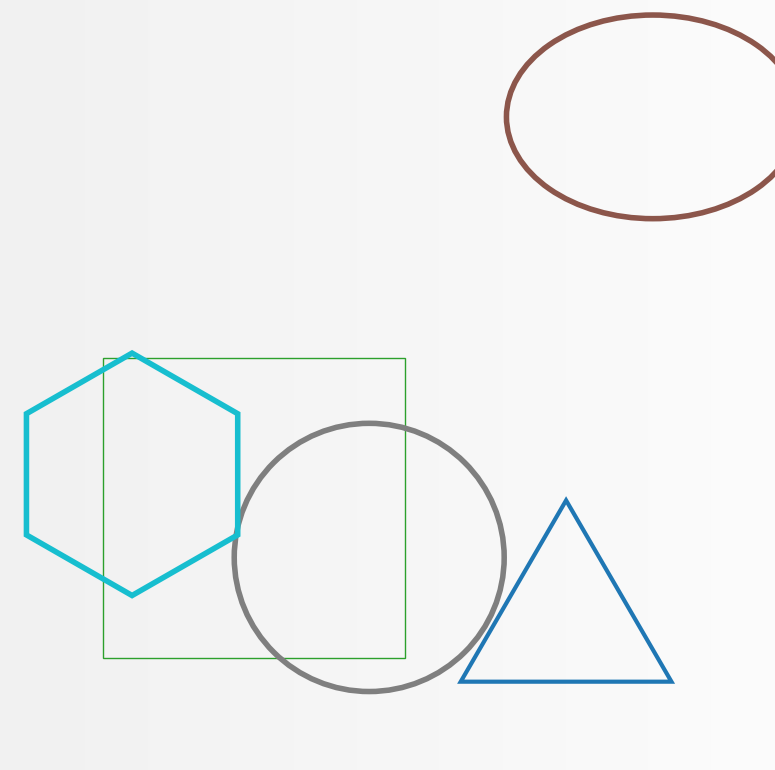[{"shape": "triangle", "thickness": 1.5, "radius": 0.78, "center": [0.73, 0.193]}, {"shape": "square", "thickness": 0.5, "radius": 0.98, "center": [0.328, 0.34]}, {"shape": "oval", "thickness": 2, "radius": 0.94, "center": [0.842, 0.848]}, {"shape": "circle", "thickness": 2, "radius": 0.87, "center": [0.476, 0.276]}, {"shape": "hexagon", "thickness": 2, "radius": 0.79, "center": [0.17, 0.384]}]